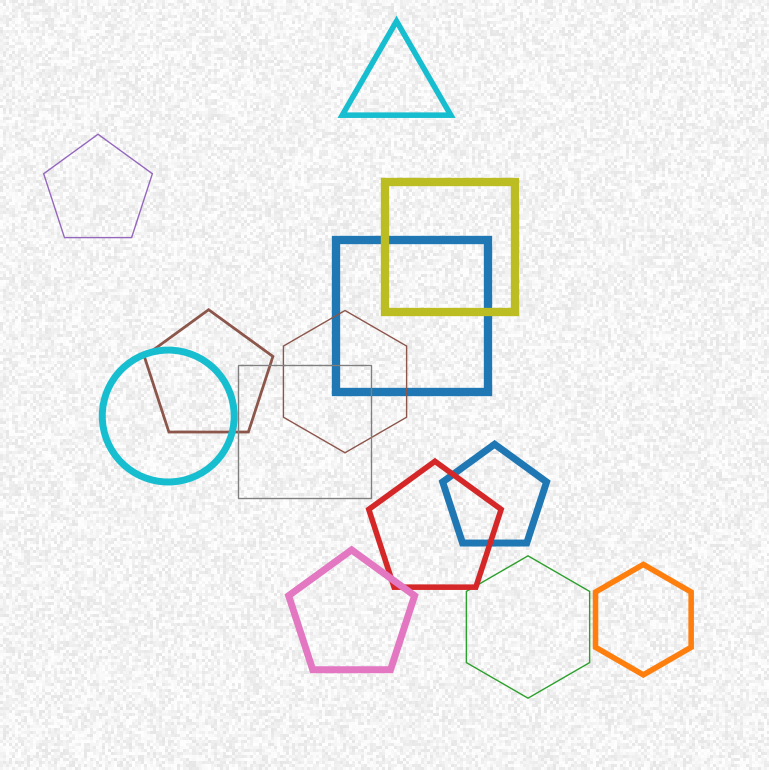[{"shape": "pentagon", "thickness": 2.5, "radius": 0.35, "center": [0.642, 0.352]}, {"shape": "square", "thickness": 3, "radius": 0.49, "center": [0.535, 0.589]}, {"shape": "hexagon", "thickness": 2, "radius": 0.36, "center": [0.836, 0.195]}, {"shape": "hexagon", "thickness": 0.5, "radius": 0.46, "center": [0.686, 0.186]}, {"shape": "pentagon", "thickness": 2, "radius": 0.45, "center": [0.565, 0.311]}, {"shape": "pentagon", "thickness": 0.5, "radius": 0.37, "center": [0.127, 0.751]}, {"shape": "pentagon", "thickness": 1, "radius": 0.44, "center": [0.271, 0.51]}, {"shape": "hexagon", "thickness": 0.5, "radius": 0.46, "center": [0.448, 0.504]}, {"shape": "pentagon", "thickness": 2.5, "radius": 0.43, "center": [0.457, 0.2]}, {"shape": "square", "thickness": 0.5, "radius": 0.43, "center": [0.395, 0.439]}, {"shape": "square", "thickness": 3, "radius": 0.42, "center": [0.585, 0.679]}, {"shape": "triangle", "thickness": 2, "radius": 0.41, "center": [0.515, 0.891]}, {"shape": "circle", "thickness": 2.5, "radius": 0.43, "center": [0.218, 0.46]}]